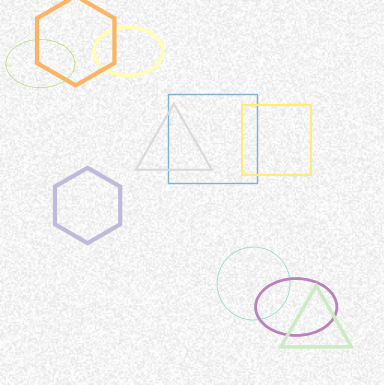[{"shape": "circle", "thickness": 0.5, "radius": 0.47, "center": [0.659, 0.264]}, {"shape": "oval", "thickness": 2.5, "radius": 0.45, "center": [0.333, 0.867]}, {"shape": "hexagon", "thickness": 3, "radius": 0.49, "center": [0.227, 0.466]}, {"shape": "square", "thickness": 1, "radius": 0.58, "center": [0.551, 0.641]}, {"shape": "hexagon", "thickness": 3, "radius": 0.58, "center": [0.197, 0.894]}, {"shape": "oval", "thickness": 0.5, "radius": 0.45, "center": [0.105, 0.835]}, {"shape": "triangle", "thickness": 1.5, "radius": 0.57, "center": [0.451, 0.616]}, {"shape": "oval", "thickness": 2, "radius": 0.53, "center": [0.769, 0.203]}, {"shape": "triangle", "thickness": 2.5, "radius": 0.53, "center": [0.821, 0.152]}, {"shape": "square", "thickness": 1.5, "radius": 0.45, "center": [0.718, 0.636]}]